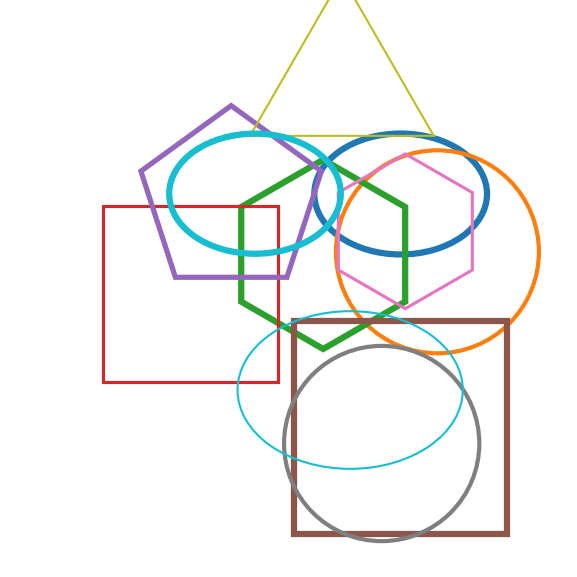[{"shape": "oval", "thickness": 3, "radius": 0.75, "center": [0.694, 0.663]}, {"shape": "circle", "thickness": 2, "radius": 0.88, "center": [0.757, 0.563]}, {"shape": "hexagon", "thickness": 3, "radius": 0.82, "center": [0.56, 0.559]}, {"shape": "square", "thickness": 1.5, "radius": 0.76, "center": [0.329, 0.49]}, {"shape": "pentagon", "thickness": 2.5, "radius": 0.82, "center": [0.4, 0.652]}, {"shape": "square", "thickness": 3, "radius": 0.92, "center": [0.693, 0.258]}, {"shape": "hexagon", "thickness": 1.5, "radius": 0.67, "center": [0.702, 0.599]}, {"shape": "circle", "thickness": 2, "radius": 0.85, "center": [0.661, 0.231]}, {"shape": "triangle", "thickness": 1, "radius": 0.92, "center": [0.592, 0.856]}, {"shape": "oval", "thickness": 1, "radius": 0.98, "center": [0.606, 0.324]}, {"shape": "oval", "thickness": 3, "radius": 0.74, "center": [0.442, 0.664]}]